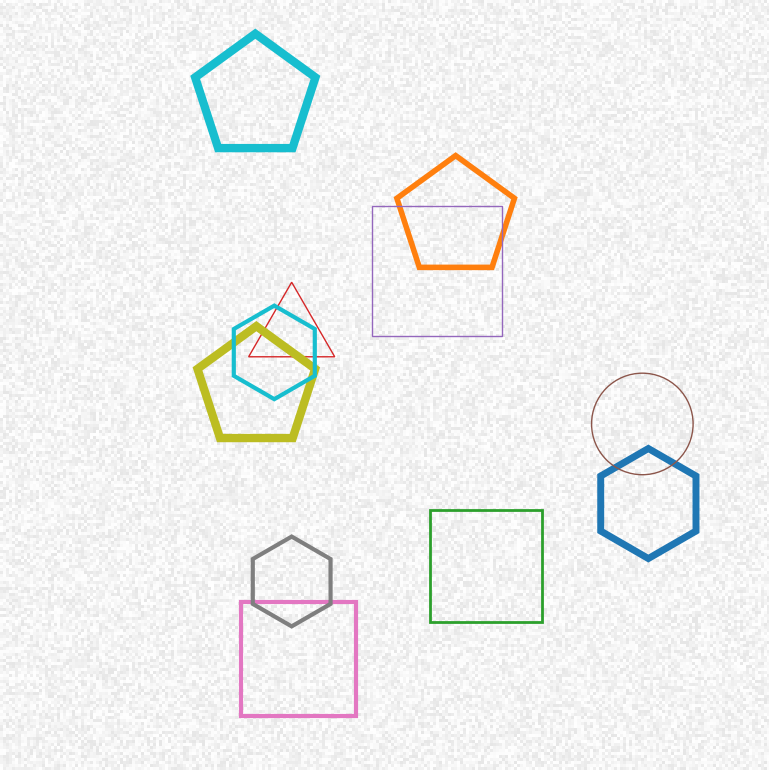[{"shape": "hexagon", "thickness": 2.5, "radius": 0.36, "center": [0.842, 0.346]}, {"shape": "pentagon", "thickness": 2, "radius": 0.4, "center": [0.592, 0.718]}, {"shape": "square", "thickness": 1, "radius": 0.36, "center": [0.631, 0.265]}, {"shape": "triangle", "thickness": 0.5, "radius": 0.32, "center": [0.379, 0.569]}, {"shape": "square", "thickness": 0.5, "radius": 0.42, "center": [0.567, 0.648]}, {"shape": "circle", "thickness": 0.5, "radius": 0.33, "center": [0.834, 0.449]}, {"shape": "square", "thickness": 1.5, "radius": 0.37, "center": [0.388, 0.144]}, {"shape": "hexagon", "thickness": 1.5, "radius": 0.29, "center": [0.379, 0.245]}, {"shape": "pentagon", "thickness": 3, "radius": 0.4, "center": [0.333, 0.496]}, {"shape": "pentagon", "thickness": 3, "radius": 0.41, "center": [0.332, 0.874]}, {"shape": "hexagon", "thickness": 1.5, "radius": 0.3, "center": [0.356, 0.542]}]